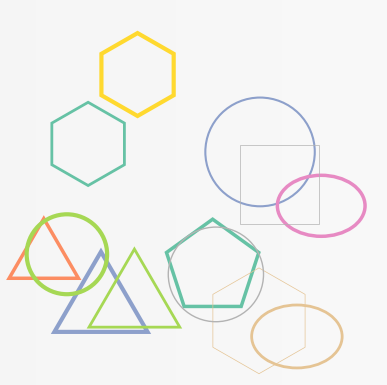[{"shape": "hexagon", "thickness": 2, "radius": 0.54, "center": [0.227, 0.626]}, {"shape": "pentagon", "thickness": 2.5, "radius": 0.63, "center": [0.549, 0.305]}, {"shape": "triangle", "thickness": 2.5, "radius": 0.52, "center": [0.113, 0.329]}, {"shape": "circle", "thickness": 1.5, "radius": 0.71, "center": [0.671, 0.605]}, {"shape": "triangle", "thickness": 3, "radius": 0.69, "center": [0.261, 0.207]}, {"shape": "oval", "thickness": 2.5, "radius": 0.57, "center": [0.829, 0.465]}, {"shape": "circle", "thickness": 3, "radius": 0.52, "center": [0.173, 0.34]}, {"shape": "triangle", "thickness": 2, "radius": 0.68, "center": [0.347, 0.218]}, {"shape": "hexagon", "thickness": 3, "radius": 0.54, "center": [0.355, 0.806]}, {"shape": "hexagon", "thickness": 0.5, "radius": 0.69, "center": [0.668, 0.167]}, {"shape": "oval", "thickness": 2, "radius": 0.58, "center": [0.766, 0.126]}, {"shape": "circle", "thickness": 1, "radius": 0.61, "center": [0.557, 0.287]}, {"shape": "square", "thickness": 0.5, "radius": 0.51, "center": [0.721, 0.521]}]